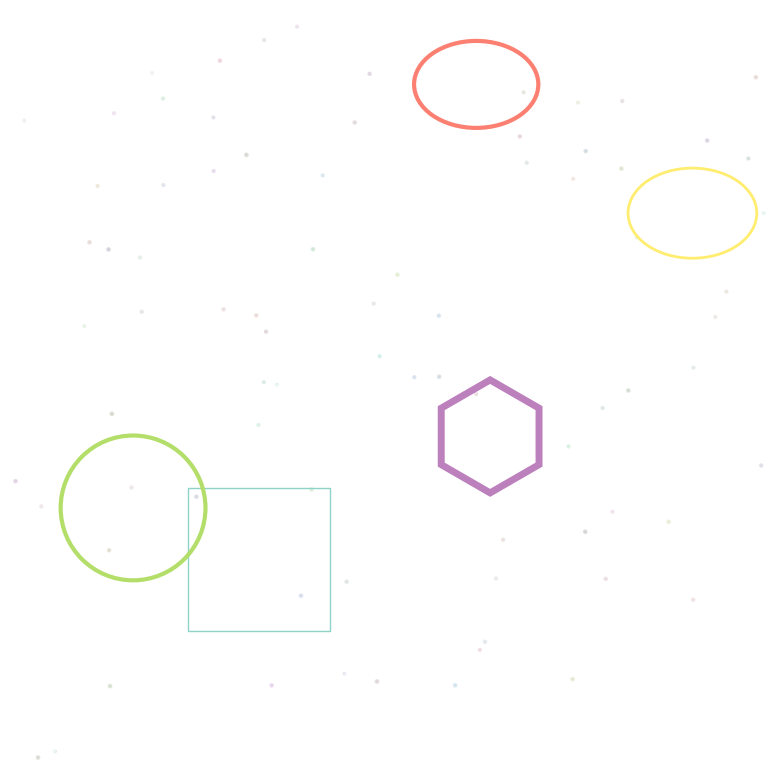[{"shape": "square", "thickness": 0.5, "radius": 0.46, "center": [0.337, 0.274]}, {"shape": "oval", "thickness": 1.5, "radius": 0.4, "center": [0.618, 0.89]}, {"shape": "circle", "thickness": 1.5, "radius": 0.47, "center": [0.173, 0.34]}, {"shape": "hexagon", "thickness": 2.5, "radius": 0.37, "center": [0.637, 0.433]}, {"shape": "oval", "thickness": 1, "radius": 0.42, "center": [0.899, 0.723]}]